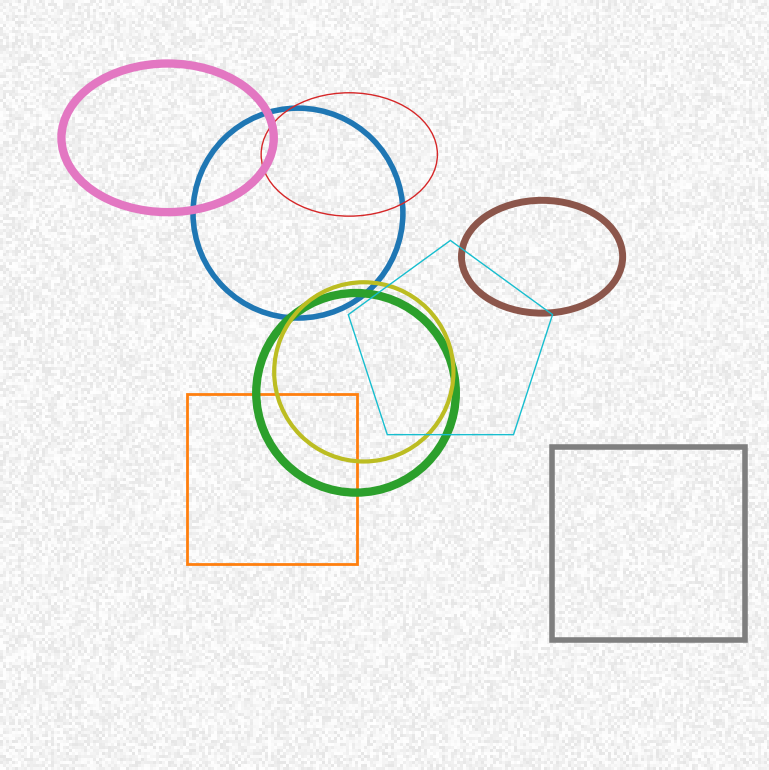[{"shape": "circle", "thickness": 2, "radius": 0.68, "center": [0.387, 0.723]}, {"shape": "square", "thickness": 1, "radius": 0.55, "center": [0.353, 0.378]}, {"shape": "circle", "thickness": 3, "radius": 0.65, "center": [0.462, 0.49]}, {"shape": "oval", "thickness": 0.5, "radius": 0.57, "center": [0.454, 0.799]}, {"shape": "oval", "thickness": 2.5, "radius": 0.52, "center": [0.704, 0.667]}, {"shape": "oval", "thickness": 3, "radius": 0.69, "center": [0.218, 0.821]}, {"shape": "square", "thickness": 2, "radius": 0.63, "center": [0.842, 0.294]}, {"shape": "circle", "thickness": 1.5, "radius": 0.58, "center": [0.472, 0.517]}, {"shape": "pentagon", "thickness": 0.5, "radius": 0.7, "center": [0.585, 0.548]}]